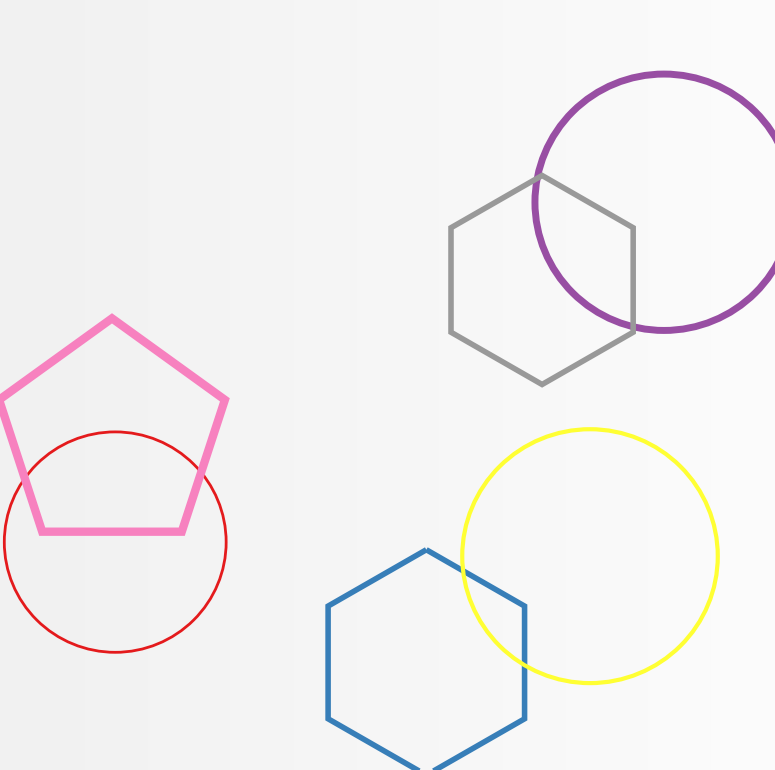[{"shape": "circle", "thickness": 1, "radius": 0.72, "center": [0.149, 0.296]}, {"shape": "hexagon", "thickness": 2, "radius": 0.73, "center": [0.55, 0.14]}, {"shape": "circle", "thickness": 2.5, "radius": 0.83, "center": [0.857, 0.737]}, {"shape": "circle", "thickness": 1.5, "radius": 0.82, "center": [0.761, 0.278]}, {"shape": "pentagon", "thickness": 3, "radius": 0.77, "center": [0.145, 0.433]}, {"shape": "hexagon", "thickness": 2, "radius": 0.68, "center": [0.699, 0.636]}]